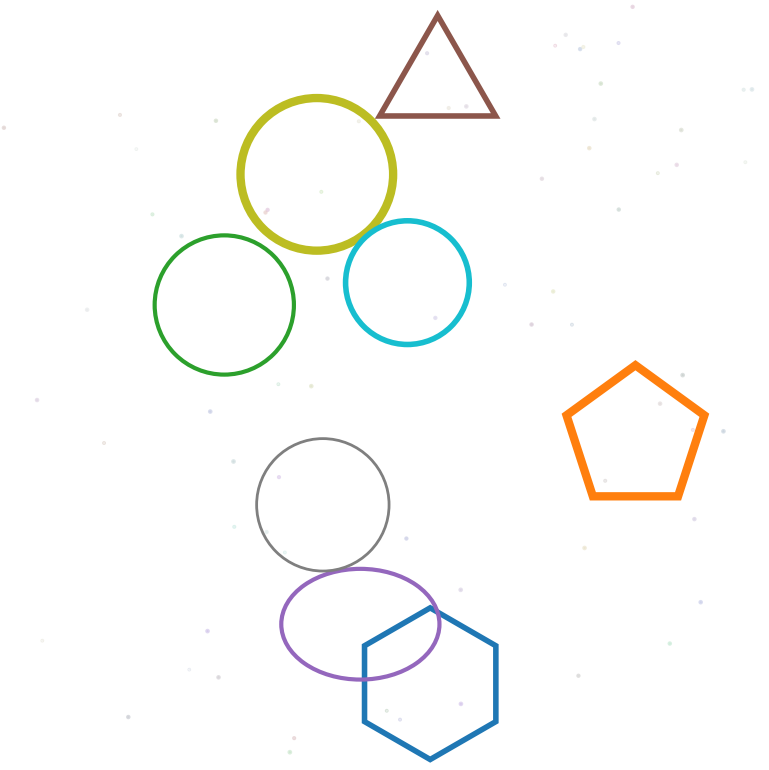[{"shape": "hexagon", "thickness": 2, "radius": 0.49, "center": [0.559, 0.112]}, {"shape": "pentagon", "thickness": 3, "radius": 0.47, "center": [0.825, 0.432]}, {"shape": "circle", "thickness": 1.5, "radius": 0.45, "center": [0.291, 0.604]}, {"shape": "oval", "thickness": 1.5, "radius": 0.51, "center": [0.468, 0.189]}, {"shape": "triangle", "thickness": 2, "radius": 0.44, "center": [0.568, 0.893]}, {"shape": "circle", "thickness": 1, "radius": 0.43, "center": [0.419, 0.344]}, {"shape": "circle", "thickness": 3, "radius": 0.5, "center": [0.411, 0.774]}, {"shape": "circle", "thickness": 2, "radius": 0.4, "center": [0.529, 0.633]}]